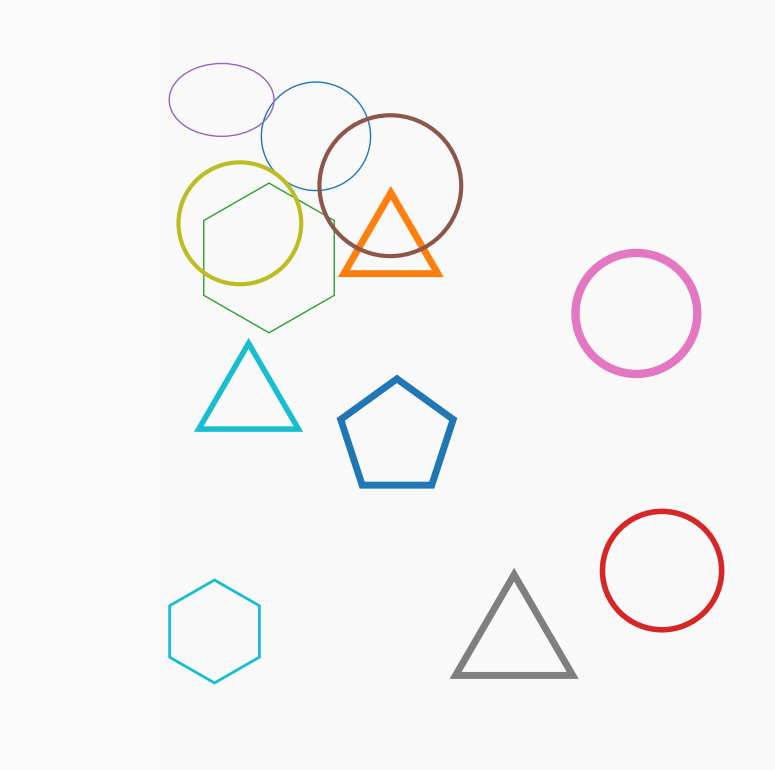[{"shape": "pentagon", "thickness": 2.5, "radius": 0.38, "center": [0.512, 0.432]}, {"shape": "circle", "thickness": 0.5, "radius": 0.35, "center": [0.408, 0.823]}, {"shape": "triangle", "thickness": 2.5, "radius": 0.35, "center": [0.504, 0.68]}, {"shape": "hexagon", "thickness": 0.5, "radius": 0.49, "center": [0.347, 0.665]}, {"shape": "circle", "thickness": 2, "radius": 0.38, "center": [0.854, 0.259]}, {"shape": "oval", "thickness": 0.5, "radius": 0.34, "center": [0.286, 0.87]}, {"shape": "circle", "thickness": 1.5, "radius": 0.46, "center": [0.504, 0.759]}, {"shape": "circle", "thickness": 3, "radius": 0.39, "center": [0.821, 0.593]}, {"shape": "triangle", "thickness": 2.5, "radius": 0.44, "center": [0.663, 0.166]}, {"shape": "circle", "thickness": 1.5, "radius": 0.4, "center": [0.31, 0.71]}, {"shape": "hexagon", "thickness": 1, "radius": 0.33, "center": [0.277, 0.18]}, {"shape": "triangle", "thickness": 2, "radius": 0.37, "center": [0.321, 0.48]}]